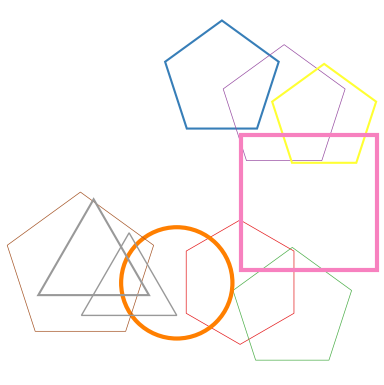[{"shape": "hexagon", "thickness": 0.5, "radius": 0.81, "center": [0.624, 0.267]}, {"shape": "pentagon", "thickness": 1.5, "radius": 0.78, "center": [0.576, 0.792]}, {"shape": "pentagon", "thickness": 0.5, "radius": 0.81, "center": [0.759, 0.196]}, {"shape": "pentagon", "thickness": 0.5, "radius": 0.83, "center": [0.738, 0.718]}, {"shape": "circle", "thickness": 3, "radius": 0.72, "center": [0.459, 0.265]}, {"shape": "pentagon", "thickness": 1.5, "radius": 0.71, "center": [0.842, 0.692]}, {"shape": "pentagon", "thickness": 0.5, "radius": 1.0, "center": [0.209, 0.301]}, {"shape": "square", "thickness": 3, "radius": 0.88, "center": [0.803, 0.474]}, {"shape": "triangle", "thickness": 1.5, "radius": 0.83, "center": [0.243, 0.316]}, {"shape": "triangle", "thickness": 1, "radius": 0.71, "center": [0.335, 0.252]}]